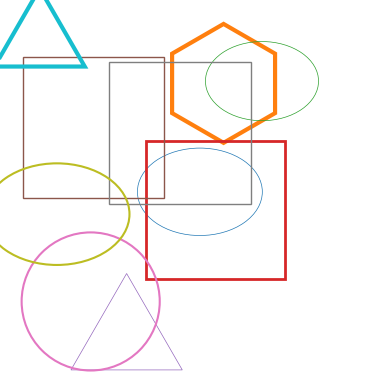[{"shape": "oval", "thickness": 0.5, "radius": 0.81, "center": [0.519, 0.502]}, {"shape": "hexagon", "thickness": 3, "radius": 0.77, "center": [0.581, 0.783]}, {"shape": "oval", "thickness": 0.5, "radius": 0.73, "center": [0.68, 0.789]}, {"shape": "square", "thickness": 2, "radius": 0.9, "center": [0.56, 0.455]}, {"shape": "triangle", "thickness": 0.5, "radius": 0.83, "center": [0.329, 0.123]}, {"shape": "square", "thickness": 1, "radius": 0.92, "center": [0.242, 0.669]}, {"shape": "circle", "thickness": 1.5, "radius": 0.9, "center": [0.236, 0.217]}, {"shape": "square", "thickness": 1, "radius": 0.92, "center": [0.467, 0.655]}, {"shape": "oval", "thickness": 1.5, "radius": 0.94, "center": [0.148, 0.444]}, {"shape": "triangle", "thickness": 3, "radius": 0.68, "center": [0.103, 0.895]}]